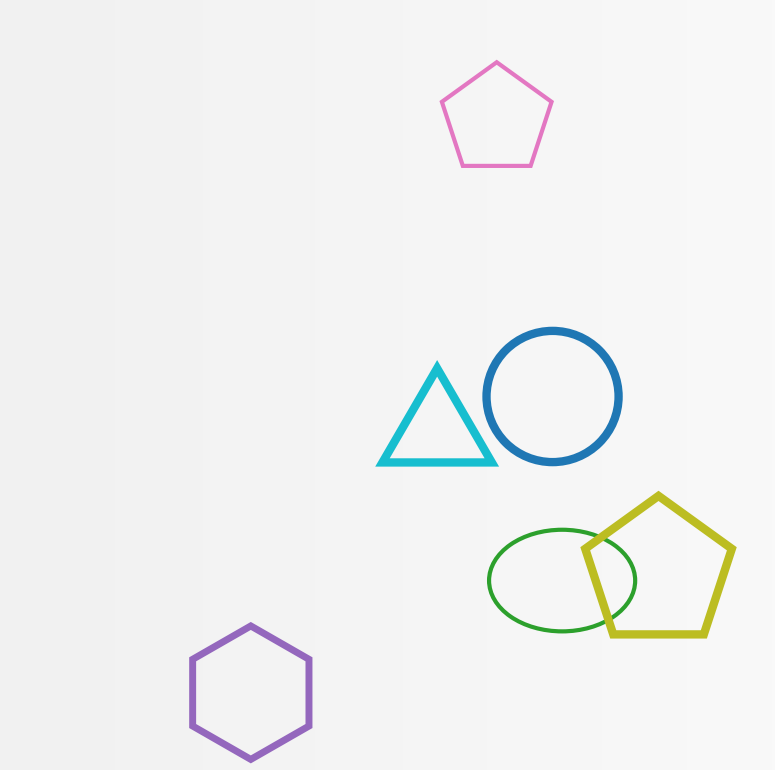[{"shape": "circle", "thickness": 3, "radius": 0.43, "center": [0.713, 0.485]}, {"shape": "oval", "thickness": 1.5, "radius": 0.47, "center": [0.725, 0.246]}, {"shape": "hexagon", "thickness": 2.5, "radius": 0.43, "center": [0.324, 0.1]}, {"shape": "pentagon", "thickness": 1.5, "radius": 0.37, "center": [0.641, 0.845]}, {"shape": "pentagon", "thickness": 3, "radius": 0.5, "center": [0.85, 0.257]}, {"shape": "triangle", "thickness": 3, "radius": 0.41, "center": [0.564, 0.44]}]